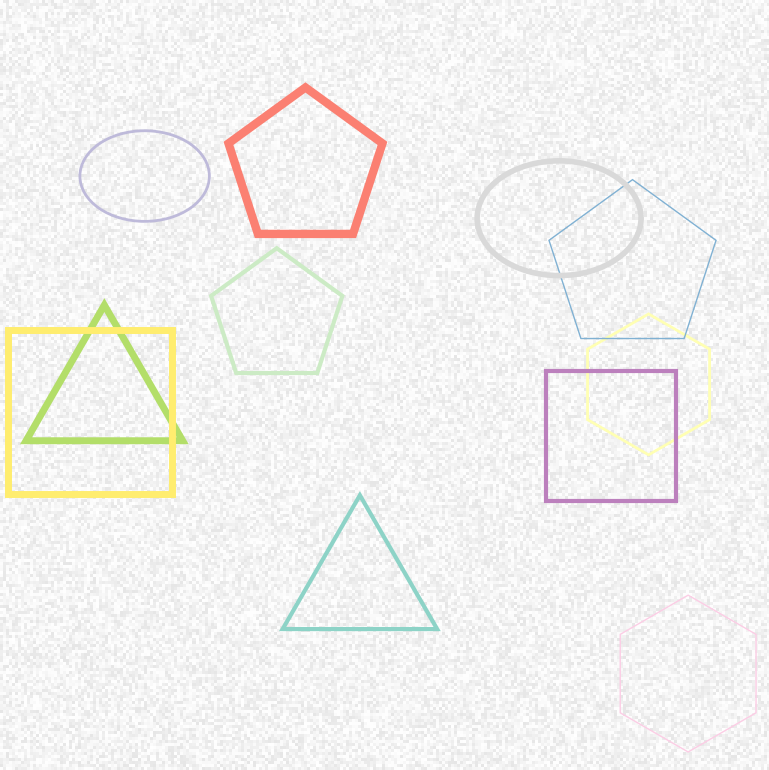[{"shape": "triangle", "thickness": 1.5, "radius": 0.58, "center": [0.467, 0.241]}, {"shape": "hexagon", "thickness": 1, "radius": 0.46, "center": [0.842, 0.501]}, {"shape": "oval", "thickness": 1, "radius": 0.42, "center": [0.188, 0.771]}, {"shape": "pentagon", "thickness": 3, "radius": 0.53, "center": [0.397, 0.781]}, {"shape": "pentagon", "thickness": 0.5, "radius": 0.57, "center": [0.821, 0.653]}, {"shape": "triangle", "thickness": 2.5, "radius": 0.59, "center": [0.136, 0.486]}, {"shape": "hexagon", "thickness": 0.5, "radius": 0.51, "center": [0.894, 0.125]}, {"shape": "oval", "thickness": 2, "radius": 0.53, "center": [0.726, 0.717]}, {"shape": "square", "thickness": 1.5, "radius": 0.42, "center": [0.793, 0.433]}, {"shape": "pentagon", "thickness": 1.5, "radius": 0.45, "center": [0.359, 0.588]}, {"shape": "square", "thickness": 2.5, "radius": 0.53, "center": [0.116, 0.465]}]